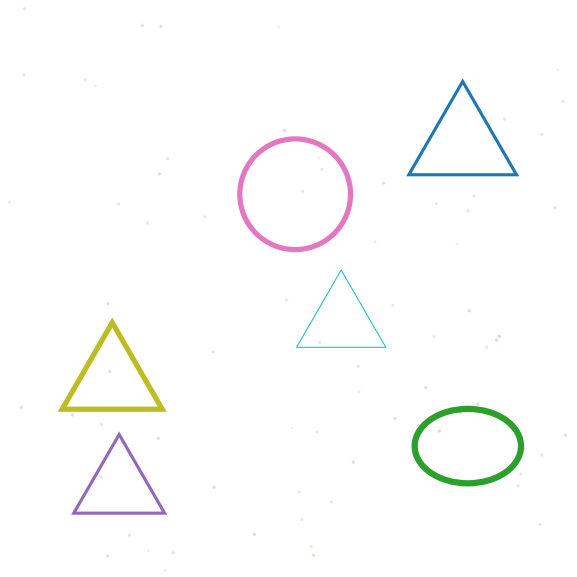[{"shape": "triangle", "thickness": 1.5, "radius": 0.54, "center": [0.801, 0.75]}, {"shape": "oval", "thickness": 3, "radius": 0.46, "center": [0.81, 0.227]}, {"shape": "triangle", "thickness": 1.5, "radius": 0.45, "center": [0.206, 0.156]}, {"shape": "circle", "thickness": 2.5, "radius": 0.48, "center": [0.511, 0.663]}, {"shape": "triangle", "thickness": 2.5, "radius": 0.5, "center": [0.194, 0.341]}, {"shape": "triangle", "thickness": 0.5, "radius": 0.45, "center": [0.591, 0.442]}]